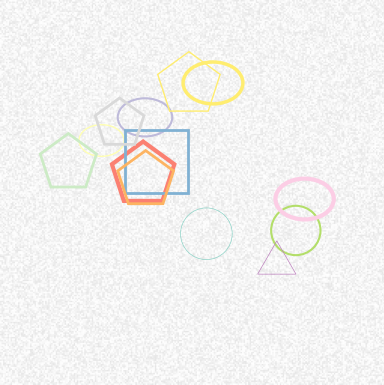[{"shape": "circle", "thickness": 0.5, "radius": 0.34, "center": [0.536, 0.393]}, {"shape": "oval", "thickness": 1, "radius": 0.29, "center": [0.264, 0.635]}, {"shape": "oval", "thickness": 1.5, "radius": 0.35, "center": [0.377, 0.695]}, {"shape": "pentagon", "thickness": 3, "radius": 0.43, "center": [0.372, 0.547]}, {"shape": "square", "thickness": 2, "radius": 0.41, "center": [0.407, 0.58]}, {"shape": "pentagon", "thickness": 2, "radius": 0.38, "center": [0.378, 0.533]}, {"shape": "circle", "thickness": 1.5, "radius": 0.32, "center": [0.768, 0.401]}, {"shape": "oval", "thickness": 3, "radius": 0.38, "center": [0.791, 0.483]}, {"shape": "pentagon", "thickness": 2, "radius": 0.33, "center": [0.311, 0.679]}, {"shape": "triangle", "thickness": 0.5, "radius": 0.29, "center": [0.719, 0.317]}, {"shape": "pentagon", "thickness": 2, "radius": 0.38, "center": [0.178, 0.576]}, {"shape": "pentagon", "thickness": 1, "radius": 0.43, "center": [0.491, 0.78]}, {"shape": "oval", "thickness": 2.5, "radius": 0.39, "center": [0.553, 0.785]}]